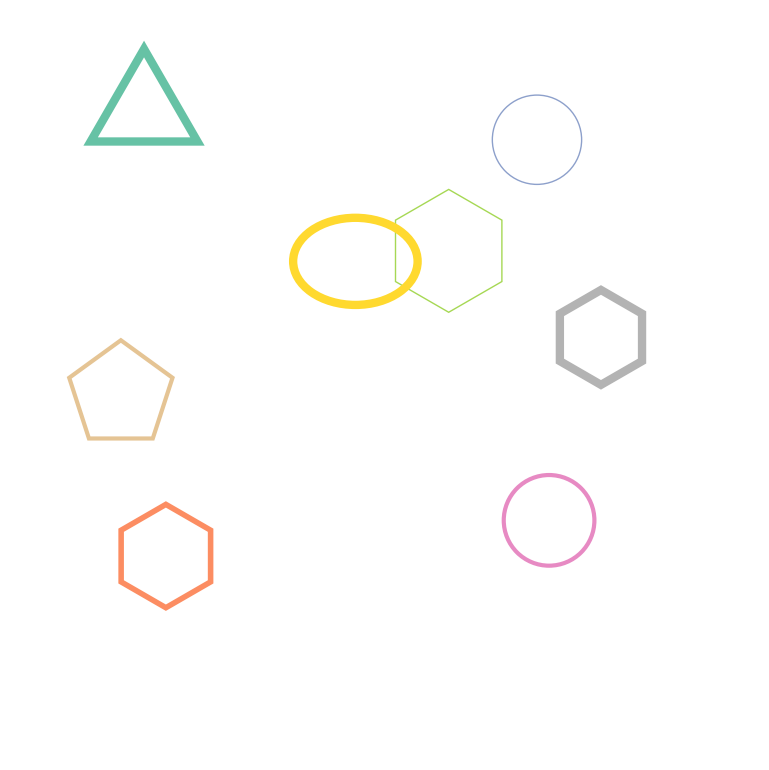[{"shape": "triangle", "thickness": 3, "radius": 0.4, "center": [0.187, 0.856]}, {"shape": "hexagon", "thickness": 2, "radius": 0.34, "center": [0.215, 0.278]}, {"shape": "circle", "thickness": 0.5, "radius": 0.29, "center": [0.697, 0.819]}, {"shape": "circle", "thickness": 1.5, "radius": 0.29, "center": [0.713, 0.324]}, {"shape": "hexagon", "thickness": 0.5, "radius": 0.4, "center": [0.583, 0.674]}, {"shape": "oval", "thickness": 3, "radius": 0.4, "center": [0.462, 0.661]}, {"shape": "pentagon", "thickness": 1.5, "radius": 0.35, "center": [0.157, 0.488]}, {"shape": "hexagon", "thickness": 3, "radius": 0.31, "center": [0.78, 0.562]}]